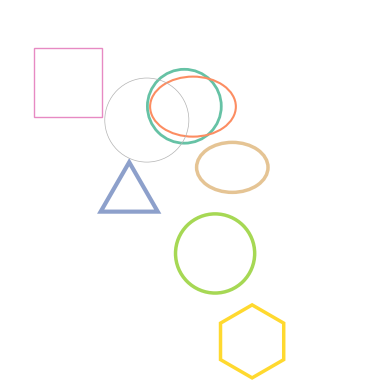[{"shape": "circle", "thickness": 2, "radius": 0.48, "center": [0.479, 0.724]}, {"shape": "oval", "thickness": 1.5, "radius": 0.56, "center": [0.501, 0.723]}, {"shape": "triangle", "thickness": 3, "radius": 0.43, "center": [0.336, 0.493]}, {"shape": "square", "thickness": 1, "radius": 0.44, "center": [0.176, 0.786]}, {"shape": "circle", "thickness": 2.5, "radius": 0.51, "center": [0.559, 0.342]}, {"shape": "hexagon", "thickness": 2.5, "radius": 0.47, "center": [0.655, 0.113]}, {"shape": "oval", "thickness": 2.5, "radius": 0.46, "center": [0.603, 0.565]}, {"shape": "circle", "thickness": 0.5, "radius": 0.55, "center": [0.381, 0.688]}]